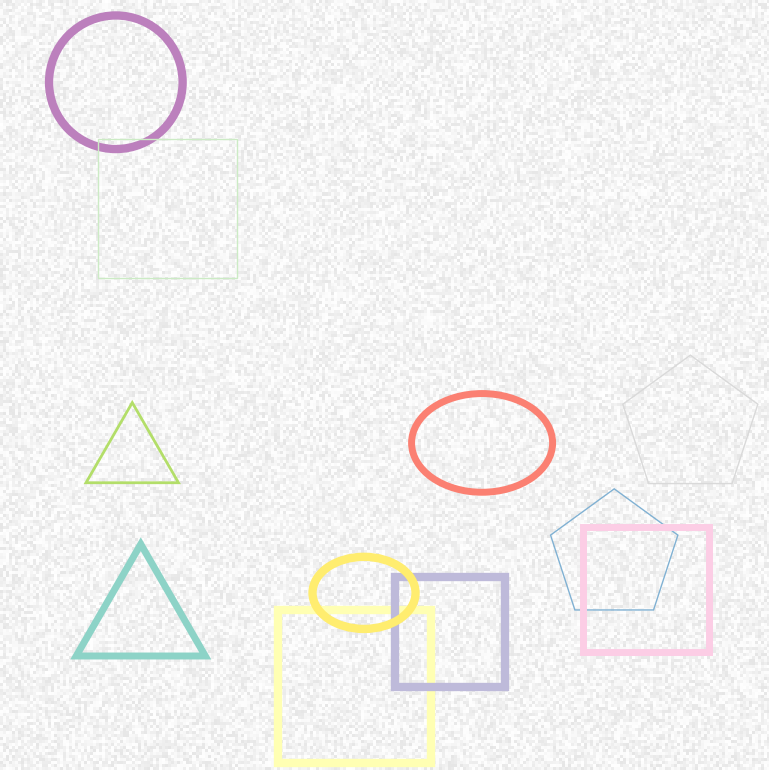[{"shape": "triangle", "thickness": 2.5, "radius": 0.48, "center": [0.183, 0.196]}, {"shape": "square", "thickness": 3, "radius": 0.5, "center": [0.461, 0.108]}, {"shape": "square", "thickness": 3, "radius": 0.36, "center": [0.584, 0.179]}, {"shape": "oval", "thickness": 2.5, "radius": 0.46, "center": [0.626, 0.425]}, {"shape": "pentagon", "thickness": 0.5, "radius": 0.43, "center": [0.798, 0.278]}, {"shape": "triangle", "thickness": 1, "radius": 0.35, "center": [0.172, 0.408]}, {"shape": "square", "thickness": 2.5, "radius": 0.41, "center": [0.839, 0.235]}, {"shape": "pentagon", "thickness": 0.5, "radius": 0.46, "center": [0.897, 0.447]}, {"shape": "circle", "thickness": 3, "radius": 0.43, "center": [0.15, 0.893]}, {"shape": "square", "thickness": 0.5, "radius": 0.45, "center": [0.218, 0.729]}, {"shape": "oval", "thickness": 3, "radius": 0.33, "center": [0.473, 0.23]}]